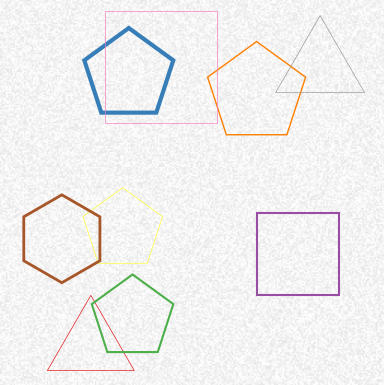[{"shape": "triangle", "thickness": 0.5, "radius": 0.65, "center": [0.236, 0.103]}, {"shape": "pentagon", "thickness": 3, "radius": 0.61, "center": [0.335, 0.806]}, {"shape": "pentagon", "thickness": 1.5, "radius": 0.56, "center": [0.344, 0.176]}, {"shape": "square", "thickness": 1.5, "radius": 0.53, "center": [0.775, 0.34]}, {"shape": "pentagon", "thickness": 1, "radius": 0.67, "center": [0.667, 0.758]}, {"shape": "pentagon", "thickness": 0.5, "radius": 0.54, "center": [0.319, 0.404]}, {"shape": "hexagon", "thickness": 2, "radius": 0.57, "center": [0.161, 0.38]}, {"shape": "square", "thickness": 0.5, "radius": 0.72, "center": [0.418, 0.825]}, {"shape": "triangle", "thickness": 0.5, "radius": 0.67, "center": [0.831, 0.826]}]